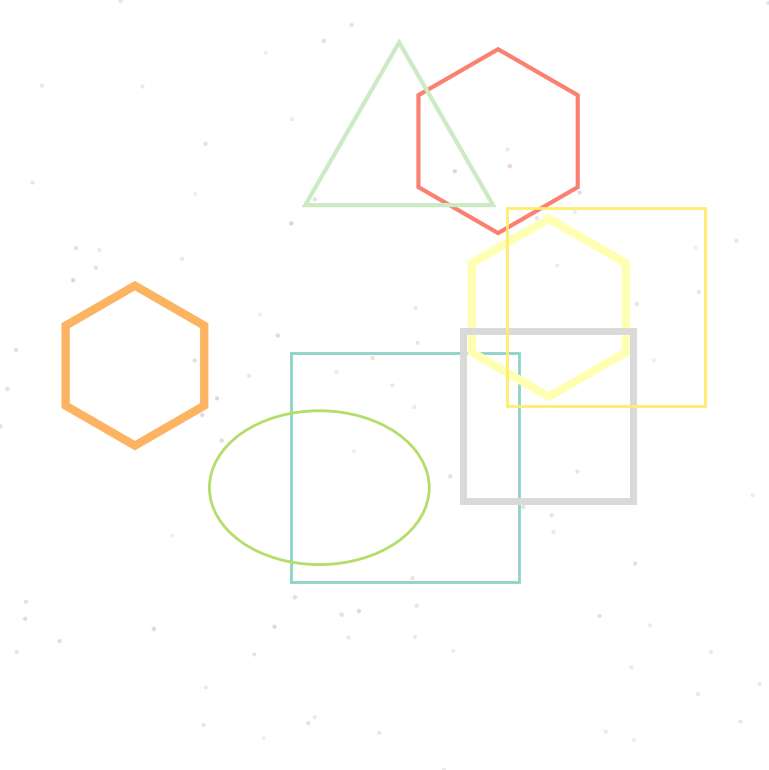[{"shape": "square", "thickness": 1, "radius": 0.74, "center": [0.526, 0.393]}, {"shape": "hexagon", "thickness": 3, "radius": 0.58, "center": [0.713, 0.6]}, {"shape": "hexagon", "thickness": 1.5, "radius": 0.6, "center": [0.647, 0.817]}, {"shape": "hexagon", "thickness": 3, "radius": 0.52, "center": [0.175, 0.525]}, {"shape": "oval", "thickness": 1, "radius": 0.71, "center": [0.415, 0.367]}, {"shape": "square", "thickness": 2.5, "radius": 0.55, "center": [0.712, 0.46]}, {"shape": "triangle", "thickness": 1.5, "radius": 0.7, "center": [0.518, 0.804]}, {"shape": "square", "thickness": 1, "radius": 0.64, "center": [0.787, 0.601]}]